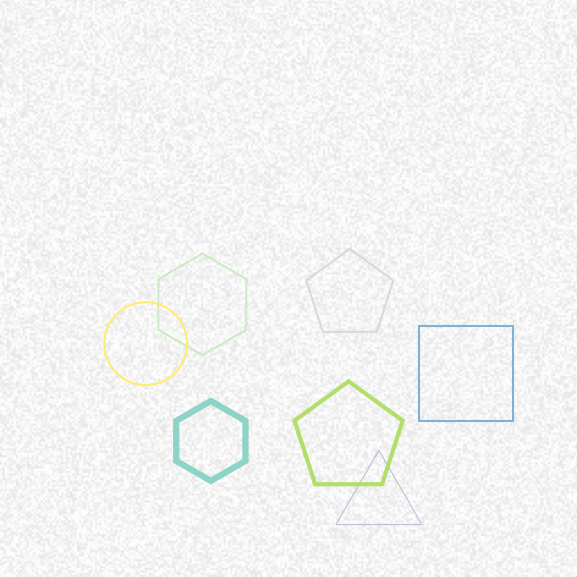[{"shape": "hexagon", "thickness": 3, "radius": 0.35, "center": [0.365, 0.236]}, {"shape": "triangle", "thickness": 0.5, "radius": 0.43, "center": [0.656, 0.134]}, {"shape": "square", "thickness": 1, "radius": 0.41, "center": [0.807, 0.352]}, {"shape": "pentagon", "thickness": 2, "radius": 0.49, "center": [0.604, 0.24]}, {"shape": "pentagon", "thickness": 1, "radius": 0.4, "center": [0.606, 0.489]}, {"shape": "hexagon", "thickness": 1, "radius": 0.44, "center": [0.35, 0.472]}, {"shape": "circle", "thickness": 1, "radius": 0.36, "center": [0.252, 0.404]}]